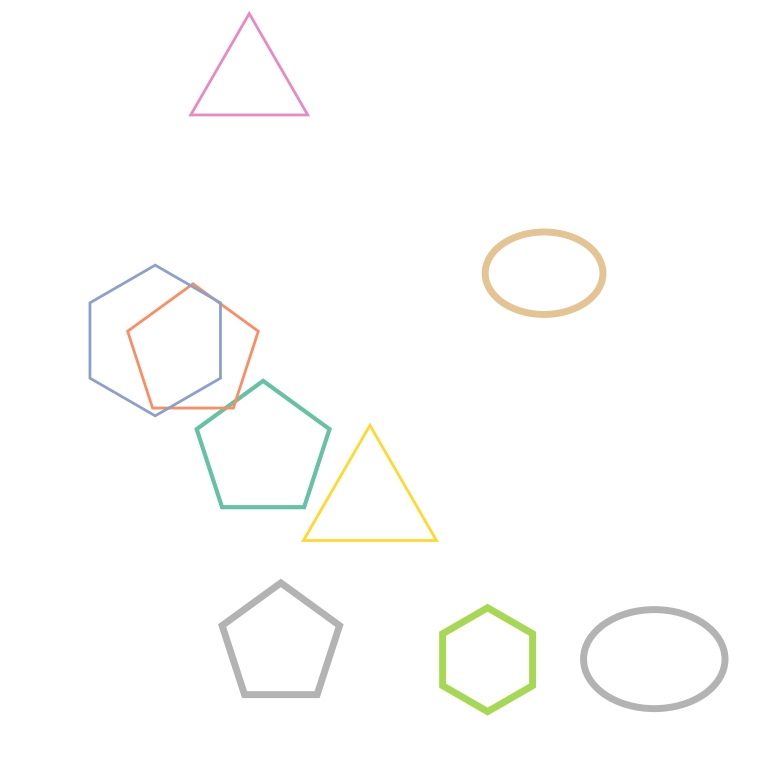[{"shape": "pentagon", "thickness": 1.5, "radius": 0.45, "center": [0.342, 0.415]}, {"shape": "pentagon", "thickness": 1, "radius": 0.45, "center": [0.251, 0.542]}, {"shape": "hexagon", "thickness": 1, "radius": 0.49, "center": [0.202, 0.558]}, {"shape": "triangle", "thickness": 1, "radius": 0.44, "center": [0.324, 0.895]}, {"shape": "hexagon", "thickness": 2.5, "radius": 0.34, "center": [0.633, 0.143]}, {"shape": "triangle", "thickness": 1, "radius": 0.5, "center": [0.48, 0.348]}, {"shape": "oval", "thickness": 2.5, "radius": 0.38, "center": [0.707, 0.645]}, {"shape": "oval", "thickness": 2.5, "radius": 0.46, "center": [0.85, 0.144]}, {"shape": "pentagon", "thickness": 2.5, "radius": 0.4, "center": [0.365, 0.163]}]